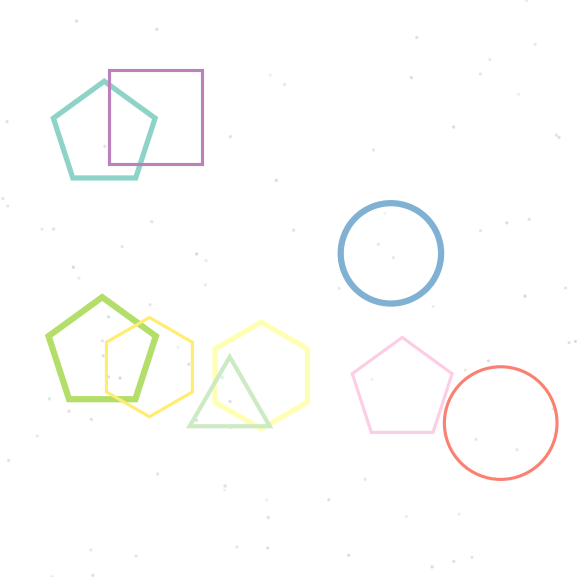[{"shape": "pentagon", "thickness": 2.5, "radius": 0.46, "center": [0.18, 0.766]}, {"shape": "hexagon", "thickness": 2.5, "radius": 0.46, "center": [0.452, 0.349]}, {"shape": "circle", "thickness": 1.5, "radius": 0.49, "center": [0.867, 0.267]}, {"shape": "circle", "thickness": 3, "radius": 0.43, "center": [0.677, 0.56]}, {"shape": "pentagon", "thickness": 3, "radius": 0.49, "center": [0.177, 0.387]}, {"shape": "pentagon", "thickness": 1.5, "radius": 0.45, "center": [0.696, 0.324]}, {"shape": "square", "thickness": 1.5, "radius": 0.41, "center": [0.269, 0.796]}, {"shape": "triangle", "thickness": 2, "radius": 0.4, "center": [0.398, 0.301]}, {"shape": "hexagon", "thickness": 1.5, "radius": 0.43, "center": [0.259, 0.363]}]